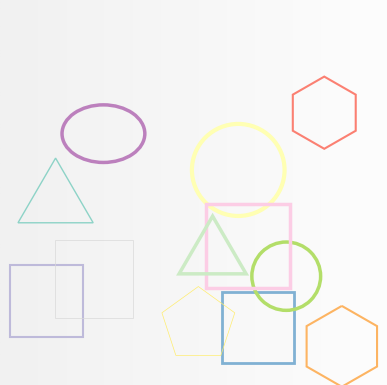[{"shape": "triangle", "thickness": 1, "radius": 0.56, "center": [0.143, 0.477]}, {"shape": "circle", "thickness": 3, "radius": 0.6, "center": [0.615, 0.559]}, {"shape": "square", "thickness": 1.5, "radius": 0.47, "center": [0.12, 0.218]}, {"shape": "hexagon", "thickness": 1.5, "radius": 0.47, "center": [0.837, 0.707]}, {"shape": "square", "thickness": 2, "radius": 0.46, "center": [0.666, 0.149]}, {"shape": "hexagon", "thickness": 1.5, "radius": 0.52, "center": [0.882, 0.1]}, {"shape": "circle", "thickness": 2.5, "radius": 0.44, "center": [0.739, 0.283]}, {"shape": "square", "thickness": 2.5, "radius": 0.54, "center": [0.641, 0.36]}, {"shape": "square", "thickness": 0.5, "radius": 0.5, "center": [0.243, 0.275]}, {"shape": "oval", "thickness": 2.5, "radius": 0.53, "center": [0.267, 0.653]}, {"shape": "triangle", "thickness": 2.5, "radius": 0.5, "center": [0.549, 0.339]}, {"shape": "pentagon", "thickness": 0.5, "radius": 0.49, "center": [0.512, 0.157]}]